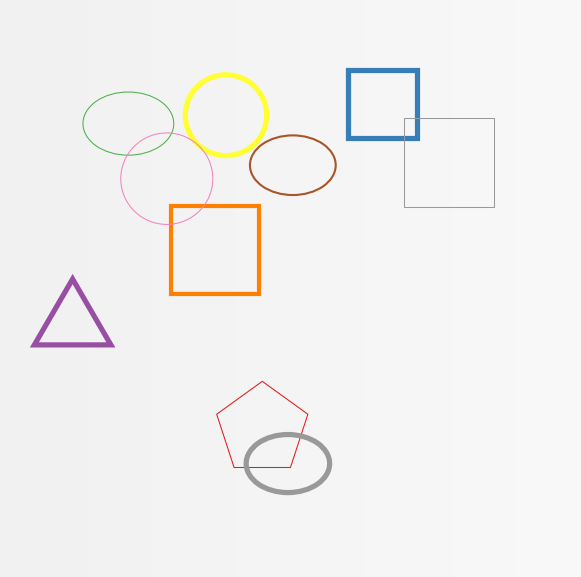[{"shape": "pentagon", "thickness": 0.5, "radius": 0.41, "center": [0.451, 0.256]}, {"shape": "square", "thickness": 2.5, "radius": 0.3, "center": [0.657, 0.819]}, {"shape": "oval", "thickness": 0.5, "radius": 0.39, "center": [0.221, 0.785]}, {"shape": "triangle", "thickness": 2.5, "radius": 0.38, "center": [0.125, 0.44]}, {"shape": "square", "thickness": 2, "radius": 0.38, "center": [0.369, 0.566]}, {"shape": "circle", "thickness": 2.5, "radius": 0.35, "center": [0.389, 0.8]}, {"shape": "oval", "thickness": 1, "radius": 0.37, "center": [0.504, 0.713]}, {"shape": "circle", "thickness": 0.5, "radius": 0.4, "center": [0.287, 0.69]}, {"shape": "square", "thickness": 0.5, "radius": 0.39, "center": [0.773, 0.718]}, {"shape": "oval", "thickness": 2.5, "radius": 0.36, "center": [0.495, 0.196]}]